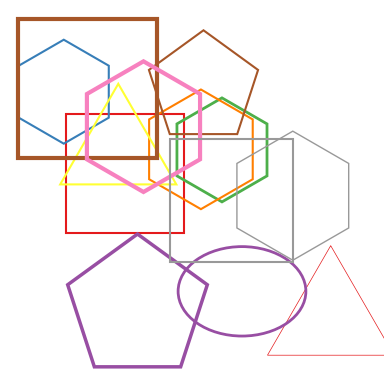[{"shape": "triangle", "thickness": 0.5, "radius": 0.95, "center": [0.859, 0.172]}, {"shape": "square", "thickness": 1.5, "radius": 0.77, "center": [0.326, 0.549]}, {"shape": "hexagon", "thickness": 1.5, "radius": 0.67, "center": [0.166, 0.762]}, {"shape": "hexagon", "thickness": 2, "radius": 0.68, "center": [0.577, 0.611]}, {"shape": "oval", "thickness": 2, "radius": 0.83, "center": [0.629, 0.243]}, {"shape": "pentagon", "thickness": 2.5, "radius": 0.95, "center": [0.357, 0.201]}, {"shape": "hexagon", "thickness": 1.5, "radius": 0.78, "center": [0.522, 0.612]}, {"shape": "triangle", "thickness": 1.5, "radius": 0.87, "center": [0.307, 0.608]}, {"shape": "square", "thickness": 3, "radius": 0.9, "center": [0.228, 0.77]}, {"shape": "pentagon", "thickness": 1.5, "radius": 0.75, "center": [0.529, 0.772]}, {"shape": "hexagon", "thickness": 3, "radius": 0.85, "center": [0.373, 0.671]}, {"shape": "hexagon", "thickness": 1, "radius": 0.84, "center": [0.761, 0.492]}, {"shape": "square", "thickness": 1.5, "radius": 0.8, "center": [0.601, 0.48]}]